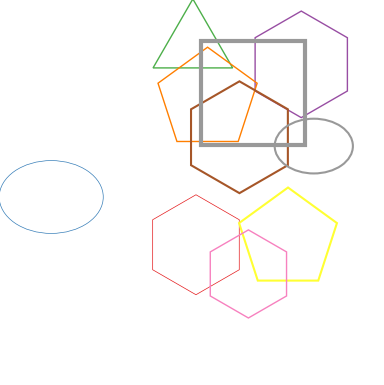[{"shape": "hexagon", "thickness": 0.5, "radius": 0.65, "center": [0.509, 0.364]}, {"shape": "oval", "thickness": 0.5, "radius": 0.68, "center": [0.133, 0.488]}, {"shape": "triangle", "thickness": 1, "radius": 0.6, "center": [0.501, 0.883]}, {"shape": "hexagon", "thickness": 1, "radius": 0.69, "center": [0.782, 0.833]}, {"shape": "pentagon", "thickness": 1, "radius": 0.68, "center": [0.539, 0.742]}, {"shape": "pentagon", "thickness": 1.5, "radius": 0.67, "center": [0.748, 0.379]}, {"shape": "hexagon", "thickness": 1.5, "radius": 0.73, "center": [0.622, 0.644]}, {"shape": "hexagon", "thickness": 1, "radius": 0.57, "center": [0.645, 0.288]}, {"shape": "oval", "thickness": 1.5, "radius": 0.51, "center": [0.815, 0.621]}, {"shape": "square", "thickness": 3, "radius": 0.68, "center": [0.658, 0.759]}]